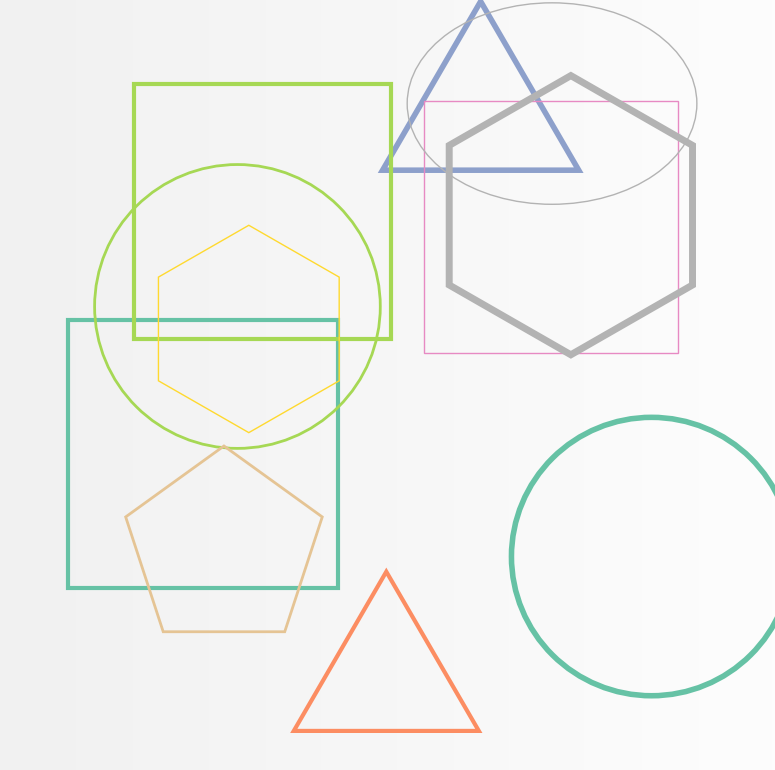[{"shape": "square", "thickness": 1.5, "radius": 0.87, "center": [0.262, 0.41]}, {"shape": "circle", "thickness": 2, "radius": 0.9, "center": [0.841, 0.277]}, {"shape": "triangle", "thickness": 1.5, "radius": 0.69, "center": [0.498, 0.12]}, {"shape": "triangle", "thickness": 2, "radius": 0.73, "center": [0.62, 0.852]}, {"shape": "square", "thickness": 0.5, "radius": 0.82, "center": [0.711, 0.705]}, {"shape": "circle", "thickness": 1, "radius": 0.92, "center": [0.306, 0.602]}, {"shape": "square", "thickness": 1.5, "radius": 0.83, "center": [0.338, 0.726]}, {"shape": "hexagon", "thickness": 0.5, "radius": 0.67, "center": [0.321, 0.573]}, {"shape": "pentagon", "thickness": 1, "radius": 0.67, "center": [0.289, 0.287]}, {"shape": "hexagon", "thickness": 2.5, "radius": 0.91, "center": [0.737, 0.721]}, {"shape": "oval", "thickness": 0.5, "radius": 0.93, "center": [0.712, 0.866]}]